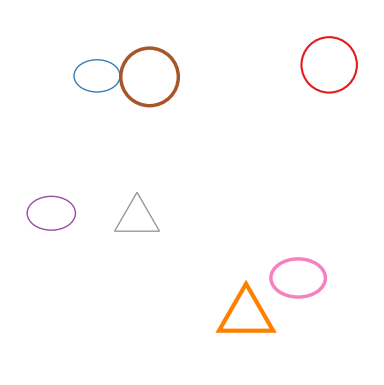[{"shape": "circle", "thickness": 1.5, "radius": 0.36, "center": [0.855, 0.831]}, {"shape": "oval", "thickness": 1, "radius": 0.3, "center": [0.252, 0.803]}, {"shape": "oval", "thickness": 1, "radius": 0.31, "center": [0.133, 0.446]}, {"shape": "triangle", "thickness": 3, "radius": 0.41, "center": [0.639, 0.182]}, {"shape": "circle", "thickness": 2.5, "radius": 0.37, "center": [0.388, 0.8]}, {"shape": "oval", "thickness": 2.5, "radius": 0.35, "center": [0.774, 0.278]}, {"shape": "triangle", "thickness": 1, "radius": 0.34, "center": [0.356, 0.433]}]